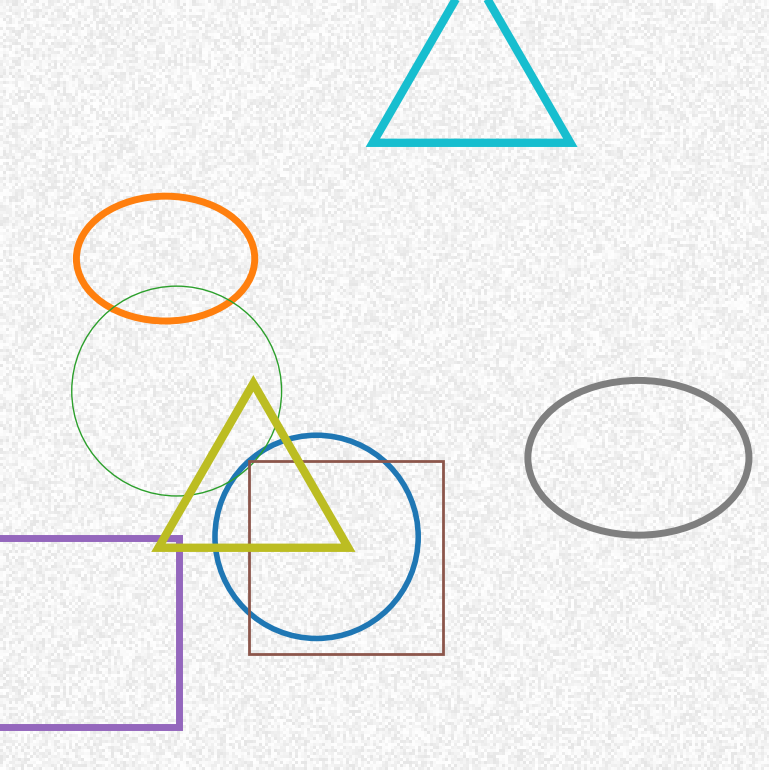[{"shape": "circle", "thickness": 2, "radius": 0.66, "center": [0.411, 0.303]}, {"shape": "oval", "thickness": 2.5, "radius": 0.58, "center": [0.215, 0.664]}, {"shape": "circle", "thickness": 0.5, "radius": 0.68, "center": [0.229, 0.492]}, {"shape": "square", "thickness": 2.5, "radius": 0.61, "center": [0.11, 0.179]}, {"shape": "square", "thickness": 1, "radius": 0.63, "center": [0.449, 0.276]}, {"shape": "oval", "thickness": 2.5, "radius": 0.72, "center": [0.829, 0.405]}, {"shape": "triangle", "thickness": 3, "radius": 0.71, "center": [0.329, 0.36]}, {"shape": "triangle", "thickness": 3, "radius": 0.74, "center": [0.612, 0.889]}]